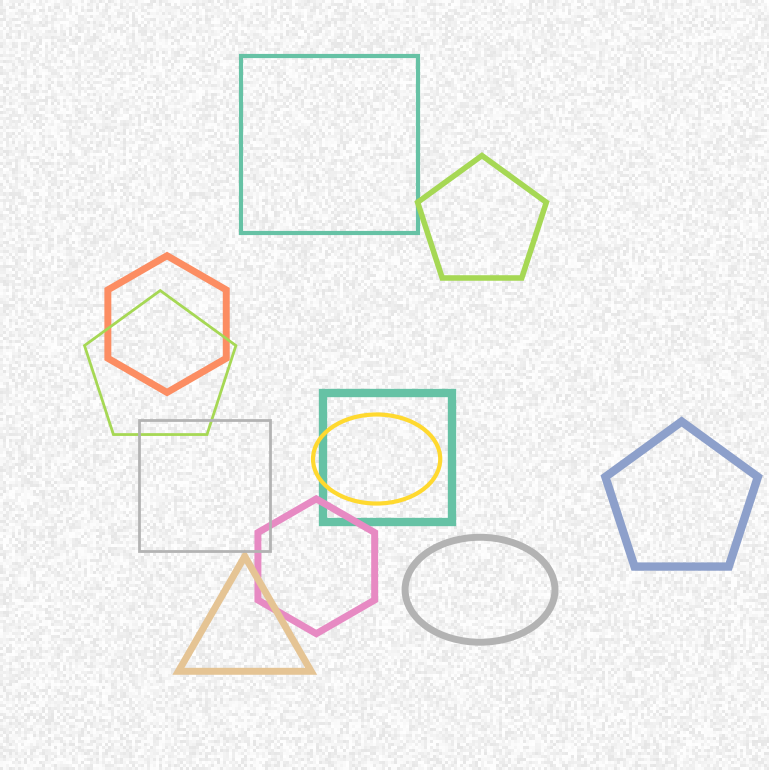[{"shape": "square", "thickness": 3, "radius": 0.42, "center": [0.503, 0.406]}, {"shape": "square", "thickness": 1.5, "radius": 0.57, "center": [0.428, 0.813]}, {"shape": "hexagon", "thickness": 2.5, "radius": 0.44, "center": [0.217, 0.579]}, {"shape": "pentagon", "thickness": 3, "radius": 0.52, "center": [0.885, 0.348]}, {"shape": "hexagon", "thickness": 2.5, "radius": 0.44, "center": [0.411, 0.265]}, {"shape": "pentagon", "thickness": 1, "radius": 0.52, "center": [0.208, 0.519]}, {"shape": "pentagon", "thickness": 2, "radius": 0.44, "center": [0.626, 0.71]}, {"shape": "oval", "thickness": 1.5, "radius": 0.41, "center": [0.489, 0.404]}, {"shape": "triangle", "thickness": 2.5, "radius": 0.5, "center": [0.318, 0.178]}, {"shape": "square", "thickness": 1, "radius": 0.42, "center": [0.266, 0.37]}, {"shape": "oval", "thickness": 2.5, "radius": 0.49, "center": [0.623, 0.234]}]